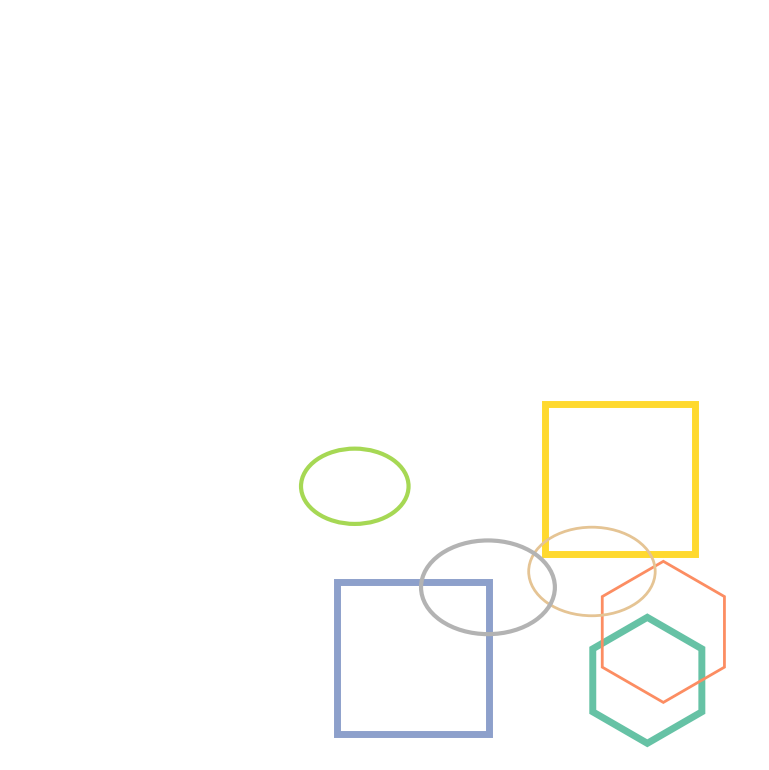[{"shape": "hexagon", "thickness": 2.5, "radius": 0.41, "center": [0.841, 0.116]}, {"shape": "hexagon", "thickness": 1, "radius": 0.46, "center": [0.861, 0.179]}, {"shape": "square", "thickness": 2.5, "radius": 0.49, "center": [0.536, 0.146]}, {"shape": "oval", "thickness": 1.5, "radius": 0.35, "center": [0.461, 0.368]}, {"shape": "square", "thickness": 2.5, "radius": 0.49, "center": [0.805, 0.378]}, {"shape": "oval", "thickness": 1, "radius": 0.41, "center": [0.769, 0.258]}, {"shape": "oval", "thickness": 1.5, "radius": 0.43, "center": [0.634, 0.237]}]